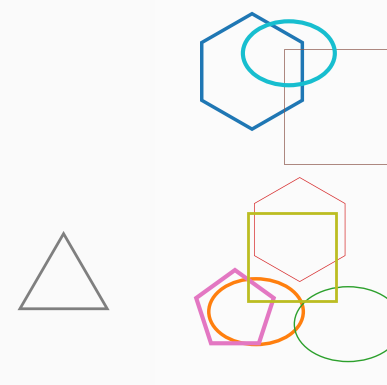[{"shape": "hexagon", "thickness": 2.5, "radius": 0.75, "center": [0.65, 0.814]}, {"shape": "oval", "thickness": 2.5, "radius": 0.61, "center": [0.661, 0.19]}, {"shape": "oval", "thickness": 1, "radius": 0.69, "center": [0.898, 0.158]}, {"shape": "hexagon", "thickness": 0.5, "radius": 0.68, "center": [0.773, 0.404]}, {"shape": "square", "thickness": 0.5, "radius": 0.75, "center": [0.881, 0.723]}, {"shape": "pentagon", "thickness": 3, "radius": 0.53, "center": [0.606, 0.193]}, {"shape": "triangle", "thickness": 2, "radius": 0.65, "center": [0.164, 0.263]}, {"shape": "square", "thickness": 2, "radius": 0.57, "center": [0.754, 0.333]}, {"shape": "oval", "thickness": 3, "radius": 0.59, "center": [0.745, 0.862]}]